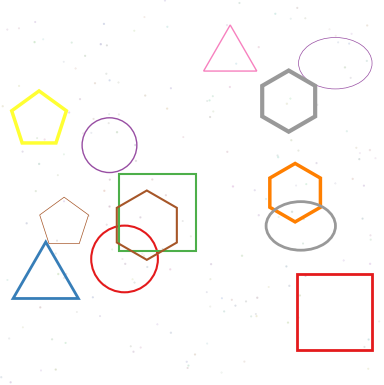[{"shape": "circle", "thickness": 1.5, "radius": 0.43, "center": [0.323, 0.327]}, {"shape": "square", "thickness": 2, "radius": 0.49, "center": [0.868, 0.189]}, {"shape": "triangle", "thickness": 2, "radius": 0.49, "center": [0.119, 0.274]}, {"shape": "square", "thickness": 1.5, "radius": 0.5, "center": [0.409, 0.448]}, {"shape": "oval", "thickness": 0.5, "radius": 0.48, "center": [0.871, 0.836]}, {"shape": "circle", "thickness": 1, "radius": 0.36, "center": [0.284, 0.623]}, {"shape": "hexagon", "thickness": 2.5, "radius": 0.38, "center": [0.767, 0.5]}, {"shape": "pentagon", "thickness": 2.5, "radius": 0.37, "center": [0.101, 0.689]}, {"shape": "hexagon", "thickness": 1.5, "radius": 0.45, "center": [0.381, 0.415]}, {"shape": "pentagon", "thickness": 0.5, "radius": 0.33, "center": [0.167, 0.421]}, {"shape": "triangle", "thickness": 1, "radius": 0.4, "center": [0.598, 0.855]}, {"shape": "hexagon", "thickness": 3, "radius": 0.4, "center": [0.75, 0.737]}, {"shape": "oval", "thickness": 2, "radius": 0.45, "center": [0.781, 0.413]}]